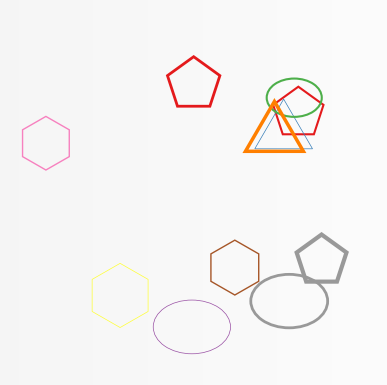[{"shape": "pentagon", "thickness": 1.5, "radius": 0.34, "center": [0.77, 0.706]}, {"shape": "pentagon", "thickness": 2, "radius": 0.36, "center": [0.5, 0.782]}, {"shape": "triangle", "thickness": 0.5, "radius": 0.43, "center": [0.732, 0.657]}, {"shape": "oval", "thickness": 1.5, "radius": 0.36, "center": [0.759, 0.746]}, {"shape": "oval", "thickness": 0.5, "radius": 0.5, "center": [0.495, 0.151]}, {"shape": "triangle", "thickness": 2.5, "radius": 0.43, "center": [0.708, 0.65]}, {"shape": "hexagon", "thickness": 0.5, "radius": 0.42, "center": [0.31, 0.233]}, {"shape": "hexagon", "thickness": 1, "radius": 0.36, "center": [0.606, 0.305]}, {"shape": "hexagon", "thickness": 1, "radius": 0.35, "center": [0.118, 0.628]}, {"shape": "pentagon", "thickness": 3, "radius": 0.34, "center": [0.83, 0.323]}, {"shape": "oval", "thickness": 2, "radius": 0.5, "center": [0.746, 0.218]}]